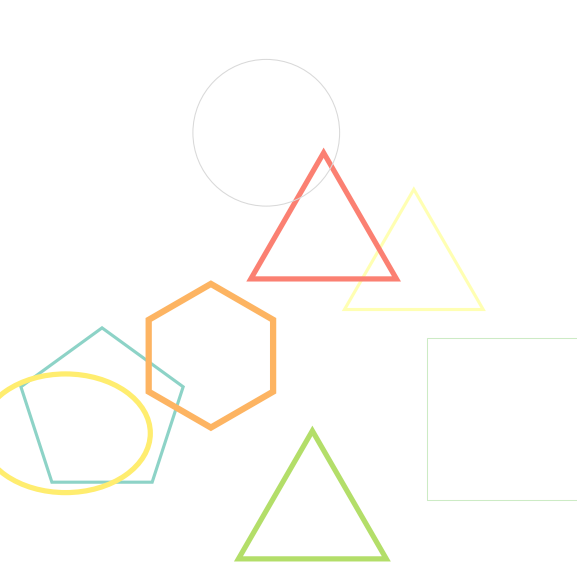[{"shape": "pentagon", "thickness": 1.5, "radius": 0.74, "center": [0.177, 0.284]}, {"shape": "triangle", "thickness": 1.5, "radius": 0.69, "center": [0.717, 0.533]}, {"shape": "triangle", "thickness": 2.5, "radius": 0.73, "center": [0.56, 0.589]}, {"shape": "hexagon", "thickness": 3, "radius": 0.62, "center": [0.365, 0.383]}, {"shape": "triangle", "thickness": 2.5, "radius": 0.74, "center": [0.541, 0.105]}, {"shape": "circle", "thickness": 0.5, "radius": 0.64, "center": [0.461, 0.769]}, {"shape": "square", "thickness": 0.5, "radius": 0.7, "center": [0.88, 0.274]}, {"shape": "oval", "thickness": 2.5, "radius": 0.73, "center": [0.114, 0.249]}]